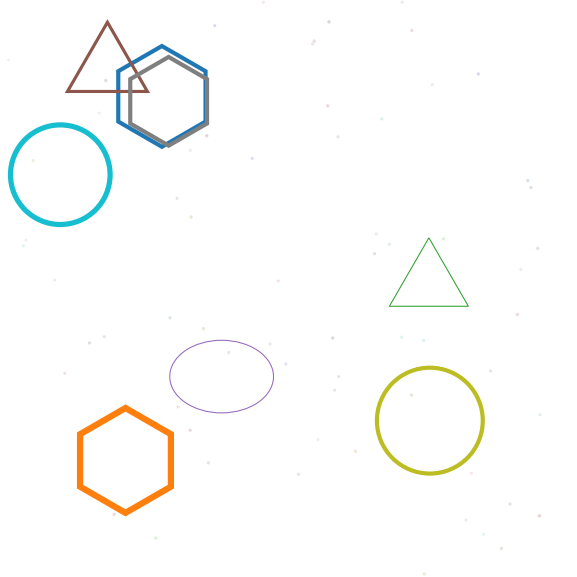[{"shape": "hexagon", "thickness": 2, "radius": 0.44, "center": [0.28, 0.832]}, {"shape": "hexagon", "thickness": 3, "radius": 0.45, "center": [0.217, 0.202]}, {"shape": "triangle", "thickness": 0.5, "radius": 0.39, "center": [0.743, 0.508]}, {"shape": "oval", "thickness": 0.5, "radius": 0.45, "center": [0.384, 0.347]}, {"shape": "triangle", "thickness": 1.5, "radius": 0.4, "center": [0.186, 0.881]}, {"shape": "hexagon", "thickness": 2, "radius": 0.38, "center": [0.292, 0.824]}, {"shape": "circle", "thickness": 2, "radius": 0.46, "center": [0.744, 0.271]}, {"shape": "circle", "thickness": 2.5, "radius": 0.43, "center": [0.104, 0.697]}]